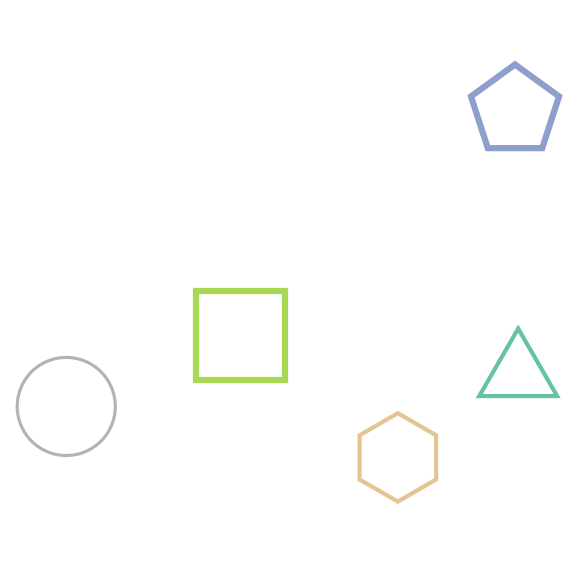[{"shape": "triangle", "thickness": 2, "radius": 0.39, "center": [0.897, 0.352]}, {"shape": "pentagon", "thickness": 3, "radius": 0.4, "center": [0.892, 0.807]}, {"shape": "square", "thickness": 3, "radius": 0.39, "center": [0.416, 0.418]}, {"shape": "hexagon", "thickness": 2, "radius": 0.38, "center": [0.689, 0.207]}, {"shape": "circle", "thickness": 1.5, "radius": 0.42, "center": [0.115, 0.295]}]